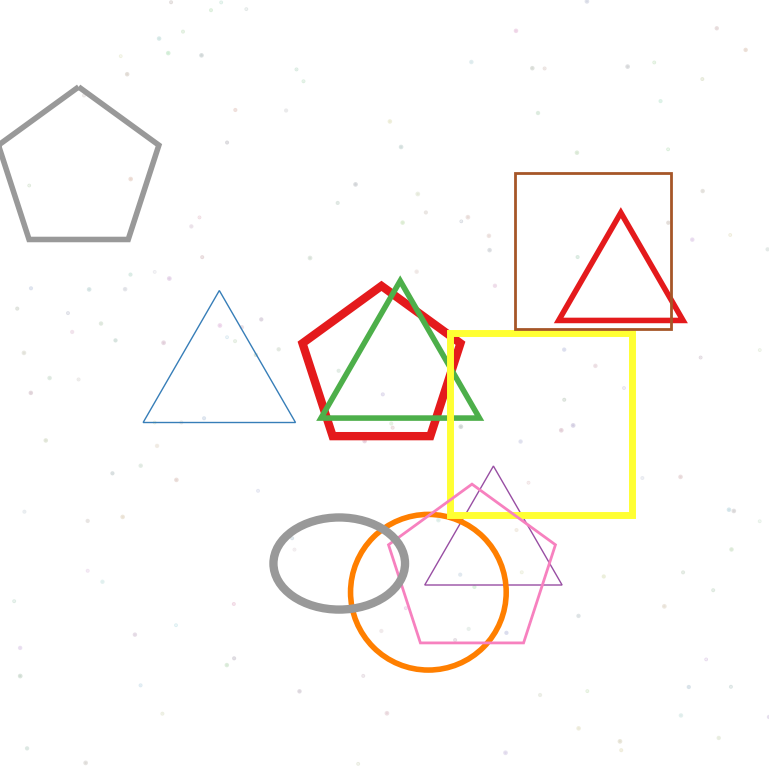[{"shape": "pentagon", "thickness": 3, "radius": 0.54, "center": [0.495, 0.521]}, {"shape": "triangle", "thickness": 2, "radius": 0.47, "center": [0.806, 0.63]}, {"shape": "triangle", "thickness": 0.5, "radius": 0.57, "center": [0.285, 0.508]}, {"shape": "triangle", "thickness": 2, "radius": 0.59, "center": [0.52, 0.516]}, {"shape": "triangle", "thickness": 0.5, "radius": 0.52, "center": [0.641, 0.292]}, {"shape": "circle", "thickness": 2, "radius": 0.51, "center": [0.556, 0.231]}, {"shape": "square", "thickness": 2.5, "radius": 0.59, "center": [0.702, 0.45]}, {"shape": "square", "thickness": 1, "radius": 0.51, "center": [0.77, 0.674]}, {"shape": "pentagon", "thickness": 1, "radius": 0.57, "center": [0.613, 0.257]}, {"shape": "oval", "thickness": 3, "radius": 0.43, "center": [0.441, 0.268]}, {"shape": "pentagon", "thickness": 2, "radius": 0.55, "center": [0.102, 0.778]}]